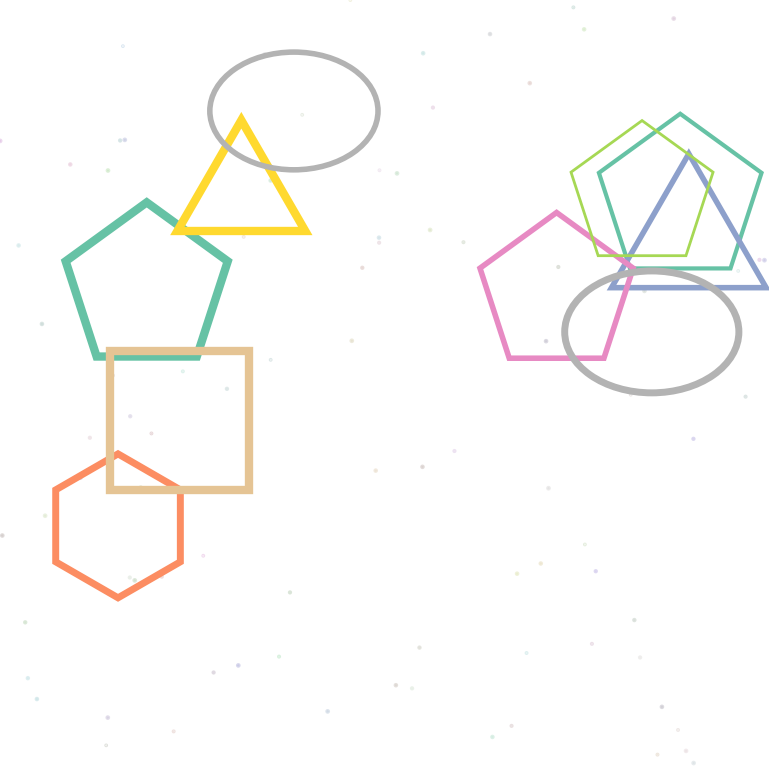[{"shape": "pentagon", "thickness": 3, "radius": 0.55, "center": [0.191, 0.627]}, {"shape": "pentagon", "thickness": 1.5, "radius": 0.56, "center": [0.883, 0.741]}, {"shape": "hexagon", "thickness": 2.5, "radius": 0.47, "center": [0.153, 0.317]}, {"shape": "triangle", "thickness": 2, "radius": 0.58, "center": [0.895, 0.684]}, {"shape": "pentagon", "thickness": 2, "radius": 0.52, "center": [0.723, 0.619]}, {"shape": "pentagon", "thickness": 1, "radius": 0.48, "center": [0.834, 0.746]}, {"shape": "triangle", "thickness": 3, "radius": 0.48, "center": [0.313, 0.748]}, {"shape": "square", "thickness": 3, "radius": 0.45, "center": [0.233, 0.454]}, {"shape": "oval", "thickness": 2.5, "radius": 0.57, "center": [0.846, 0.569]}, {"shape": "oval", "thickness": 2, "radius": 0.55, "center": [0.382, 0.856]}]